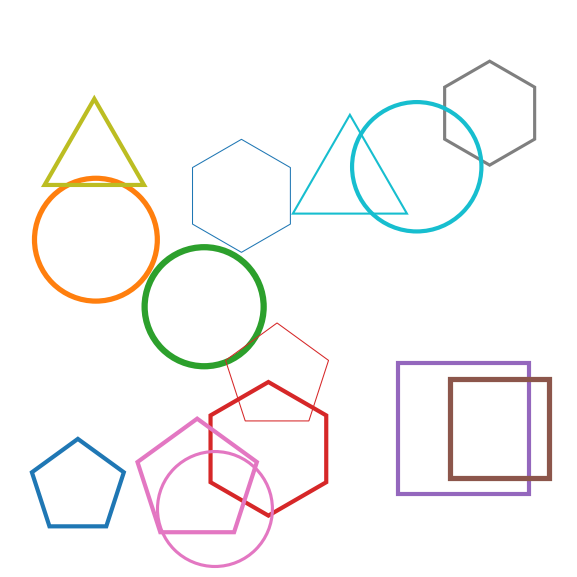[{"shape": "pentagon", "thickness": 2, "radius": 0.42, "center": [0.135, 0.155]}, {"shape": "hexagon", "thickness": 0.5, "radius": 0.49, "center": [0.418, 0.66]}, {"shape": "circle", "thickness": 2.5, "radius": 0.53, "center": [0.166, 0.584]}, {"shape": "circle", "thickness": 3, "radius": 0.52, "center": [0.353, 0.468]}, {"shape": "hexagon", "thickness": 2, "radius": 0.58, "center": [0.465, 0.222]}, {"shape": "pentagon", "thickness": 0.5, "radius": 0.47, "center": [0.48, 0.346]}, {"shape": "square", "thickness": 2, "radius": 0.57, "center": [0.803, 0.257]}, {"shape": "square", "thickness": 2.5, "radius": 0.43, "center": [0.865, 0.257]}, {"shape": "pentagon", "thickness": 2, "radius": 0.54, "center": [0.341, 0.165]}, {"shape": "circle", "thickness": 1.5, "radius": 0.5, "center": [0.372, 0.118]}, {"shape": "hexagon", "thickness": 1.5, "radius": 0.45, "center": [0.848, 0.803]}, {"shape": "triangle", "thickness": 2, "radius": 0.5, "center": [0.163, 0.729]}, {"shape": "triangle", "thickness": 1, "radius": 0.57, "center": [0.606, 0.686]}, {"shape": "circle", "thickness": 2, "radius": 0.56, "center": [0.722, 0.71]}]